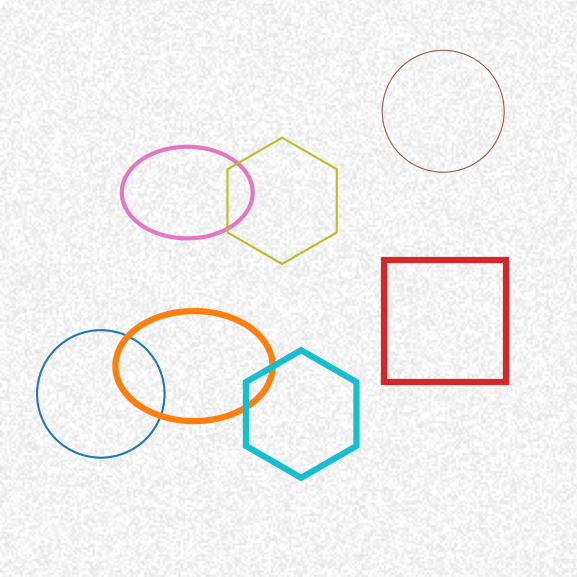[{"shape": "circle", "thickness": 1, "radius": 0.55, "center": [0.175, 0.317]}, {"shape": "oval", "thickness": 3, "radius": 0.68, "center": [0.336, 0.365]}, {"shape": "square", "thickness": 3, "radius": 0.53, "center": [0.771, 0.444]}, {"shape": "circle", "thickness": 0.5, "radius": 0.53, "center": [0.767, 0.806]}, {"shape": "oval", "thickness": 2, "radius": 0.57, "center": [0.324, 0.666]}, {"shape": "hexagon", "thickness": 1, "radius": 0.55, "center": [0.489, 0.651]}, {"shape": "hexagon", "thickness": 3, "radius": 0.55, "center": [0.522, 0.282]}]